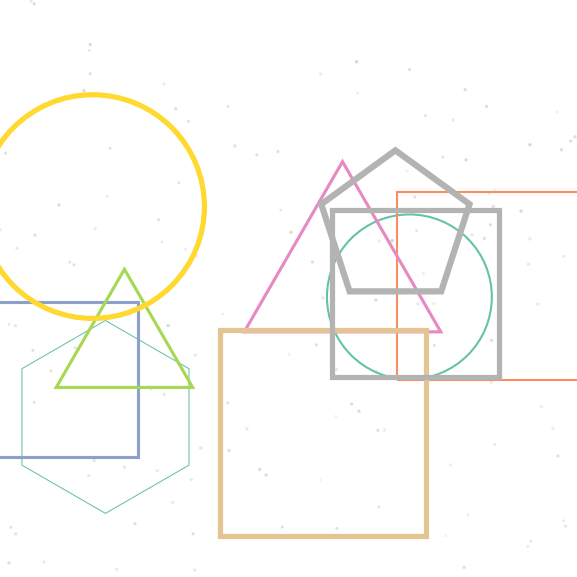[{"shape": "hexagon", "thickness": 0.5, "radius": 0.84, "center": [0.183, 0.277]}, {"shape": "circle", "thickness": 1, "radius": 0.71, "center": [0.709, 0.485]}, {"shape": "square", "thickness": 1, "radius": 0.81, "center": [0.85, 0.504]}, {"shape": "square", "thickness": 1.5, "radius": 0.67, "center": [0.105, 0.342]}, {"shape": "triangle", "thickness": 1.5, "radius": 0.98, "center": [0.593, 0.523]}, {"shape": "triangle", "thickness": 1.5, "radius": 0.68, "center": [0.215, 0.396]}, {"shape": "circle", "thickness": 2.5, "radius": 0.97, "center": [0.16, 0.641]}, {"shape": "square", "thickness": 2.5, "radius": 0.89, "center": [0.559, 0.249]}, {"shape": "square", "thickness": 2.5, "radius": 0.72, "center": [0.72, 0.491]}, {"shape": "pentagon", "thickness": 3, "radius": 0.67, "center": [0.685, 0.604]}]